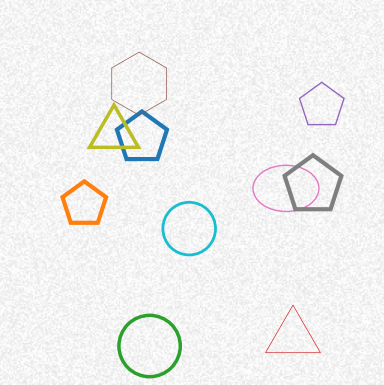[{"shape": "pentagon", "thickness": 3, "radius": 0.34, "center": [0.369, 0.642]}, {"shape": "pentagon", "thickness": 3, "radius": 0.3, "center": [0.219, 0.469]}, {"shape": "circle", "thickness": 2.5, "radius": 0.4, "center": [0.389, 0.101]}, {"shape": "triangle", "thickness": 0.5, "radius": 0.41, "center": [0.761, 0.125]}, {"shape": "pentagon", "thickness": 1, "radius": 0.3, "center": [0.836, 0.725]}, {"shape": "hexagon", "thickness": 0.5, "radius": 0.41, "center": [0.361, 0.783]}, {"shape": "oval", "thickness": 1, "radius": 0.43, "center": [0.743, 0.511]}, {"shape": "pentagon", "thickness": 3, "radius": 0.39, "center": [0.813, 0.519]}, {"shape": "triangle", "thickness": 2.5, "radius": 0.37, "center": [0.296, 0.654]}, {"shape": "circle", "thickness": 2, "radius": 0.34, "center": [0.491, 0.406]}]